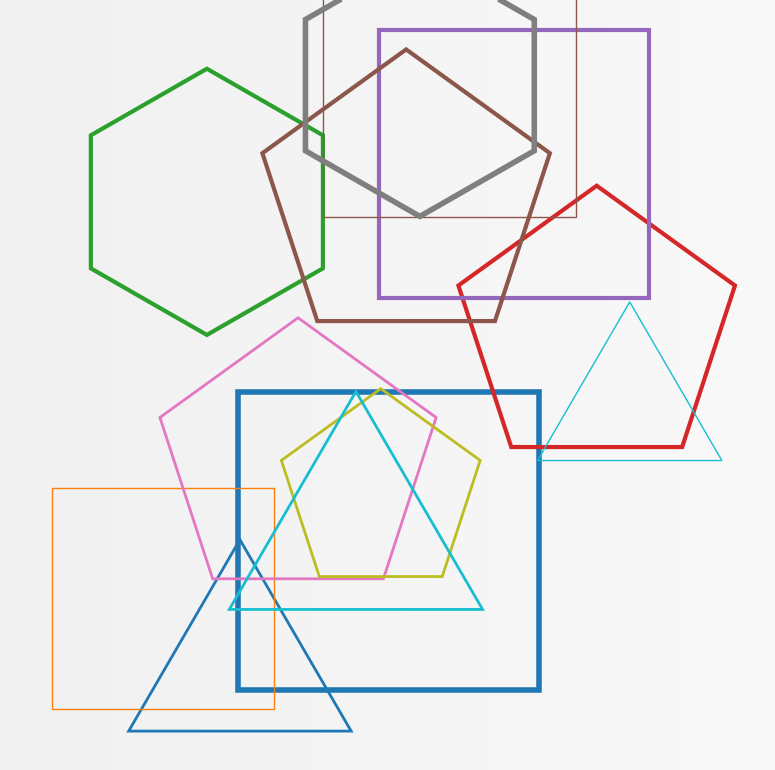[{"shape": "triangle", "thickness": 1, "radius": 0.83, "center": [0.31, 0.133]}, {"shape": "square", "thickness": 2, "radius": 0.97, "center": [0.501, 0.297]}, {"shape": "square", "thickness": 0.5, "radius": 0.72, "center": [0.21, 0.222]}, {"shape": "hexagon", "thickness": 1.5, "radius": 0.86, "center": [0.267, 0.738]}, {"shape": "pentagon", "thickness": 1.5, "radius": 0.94, "center": [0.77, 0.571]}, {"shape": "square", "thickness": 1.5, "radius": 0.87, "center": [0.664, 0.787]}, {"shape": "pentagon", "thickness": 1.5, "radius": 0.98, "center": [0.524, 0.741]}, {"shape": "square", "thickness": 0.5, "radius": 0.81, "center": [0.58, 0.88]}, {"shape": "pentagon", "thickness": 1, "radius": 0.94, "center": [0.385, 0.4]}, {"shape": "hexagon", "thickness": 2, "radius": 0.85, "center": [0.542, 0.889]}, {"shape": "pentagon", "thickness": 1, "radius": 0.67, "center": [0.491, 0.36]}, {"shape": "triangle", "thickness": 1, "radius": 0.94, "center": [0.459, 0.303]}, {"shape": "triangle", "thickness": 0.5, "radius": 0.69, "center": [0.813, 0.471]}]